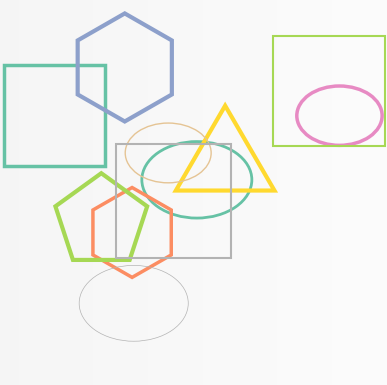[{"shape": "square", "thickness": 2.5, "radius": 0.65, "center": [0.14, 0.701]}, {"shape": "oval", "thickness": 2, "radius": 0.71, "center": [0.508, 0.533]}, {"shape": "hexagon", "thickness": 2.5, "radius": 0.58, "center": [0.341, 0.396]}, {"shape": "hexagon", "thickness": 3, "radius": 0.7, "center": [0.322, 0.825]}, {"shape": "oval", "thickness": 2.5, "radius": 0.55, "center": [0.876, 0.7]}, {"shape": "square", "thickness": 1.5, "radius": 0.72, "center": [0.849, 0.763]}, {"shape": "pentagon", "thickness": 3, "radius": 0.62, "center": [0.261, 0.426]}, {"shape": "triangle", "thickness": 3, "radius": 0.73, "center": [0.581, 0.579]}, {"shape": "oval", "thickness": 1, "radius": 0.55, "center": [0.434, 0.603]}, {"shape": "oval", "thickness": 0.5, "radius": 0.7, "center": [0.345, 0.212]}, {"shape": "square", "thickness": 1.5, "radius": 0.74, "center": [0.448, 0.478]}]